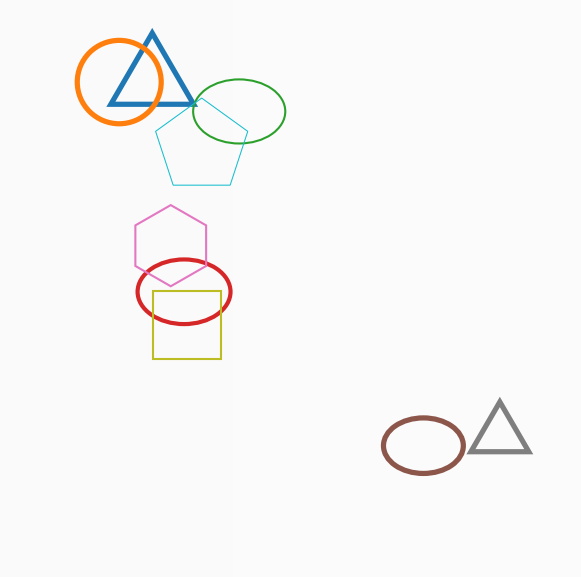[{"shape": "triangle", "thickness": 2.5, "radius": 0.41, "center": [0.262, 0.86]}, {"shape": "circle", "thickness": 2.5, "radius": 0.36, "center": [0.205, 0.857]}, {"shape": "oval", "thickness": 1, "radius": 0.4, "center": [0.412, 0.806]}, {"shape": "oval", "thickness": 2, "radius": 0.4, "center": [0.317, 0.494]}, {"shape": "oval", "thickness": 2.5, "radius": 0.34, "center": [0.728, 0.227]}, {"shape": "hexagon", "thickness": 1, "radius": 0.35, "center": [0.294, 0.574]}, {"shape": "triangle", "thickness": 2.5, "radius": 0.29, "center": [0.86, 0.246]}, {"shape": "square", "thickness": 1, "radius": 0.29, "center": [0.322, 0.436]}, {"shape": "pentagon", "thickness": 0.5, "radius": 0.42, "center": [0.347, 0.746]}]